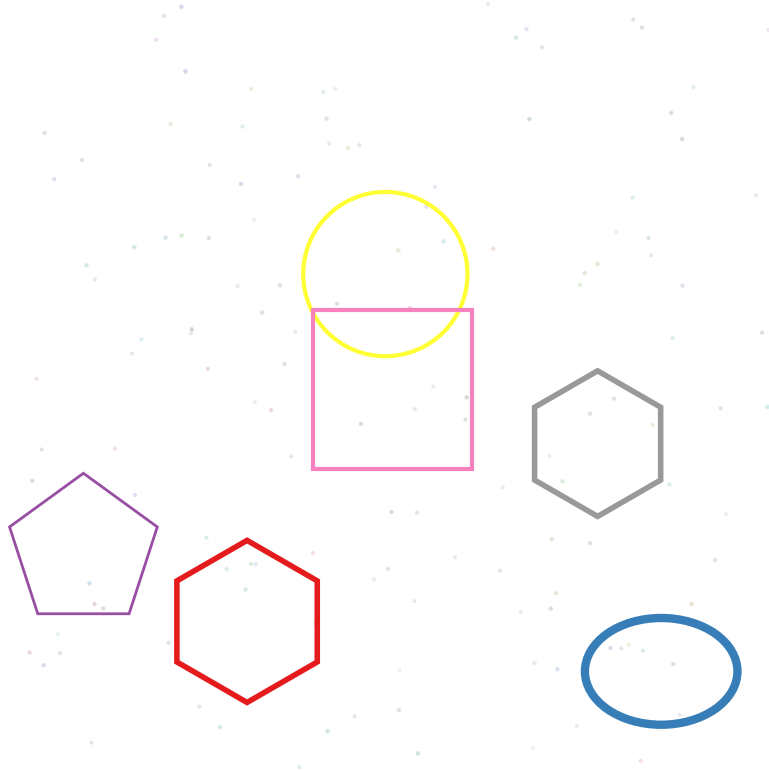[{"shape": "hexagon", "thickness": 2, "radius": 0.53, "center": [0.321, 0.193]}, {"shape": "oval", "thickness": 3, "radius": 0.5, "center": [0.859, 0.128]}, {"shape": "pentagon", "thickness": 1, "radius": 0.5, "center": [0.108, 0.284]}, {"shape": "circle", "thickness": 1.5, "radius": 0.53, "center": [0.5, 0.644]}, {"shape": "square", "thickness": 1.5, "radius": 0.52, "center": [0.51, 0.494]}, {"shape": "hexagon", "thickness": 2, "radius": 0.47, "center": [0.776, 0.424]}]